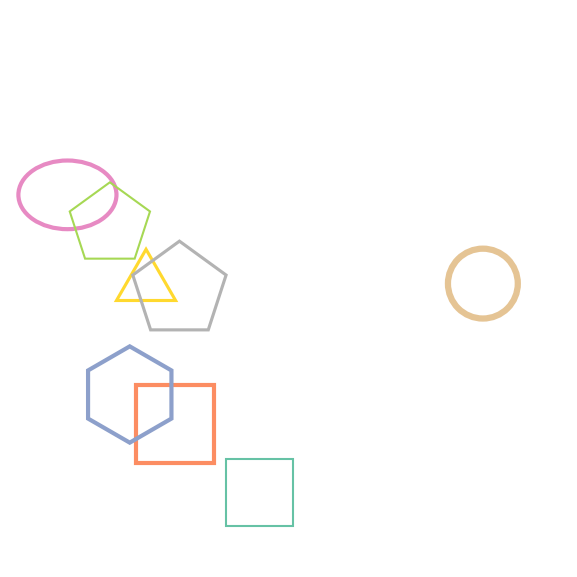[{"shape": "square", "thickness": 1, "radius": 0.29, "center": [0.45, 0.146]}, {"shape": "square", "thickness": 2, "radius": 0.34, "center": [0.303, 0.265]}, {"shape": "hexagon", "thickness": 2, "radius": 0.42, "center": [0.225, 0.316]}, {"shape": "oval", "thickness": 2, "radius": 0.42, "center": [0.117, 0.662]}, {"shape": "pentagon", "thickness": 1, "radius": 0.37, "center": [0.19, 0.61]}, {"shape": "triangle", "thickness": 1.5, "radius": 0.3, "center": [0.253, 0.508]}, {"shape": "circle", "thickness": 3, "radius": 0.3, "center": [0.836, 0.508]}, {"shape": "pentagon", "thickness": 1.5, "radius": 0.42, "center": [0.311, 0.497]}]